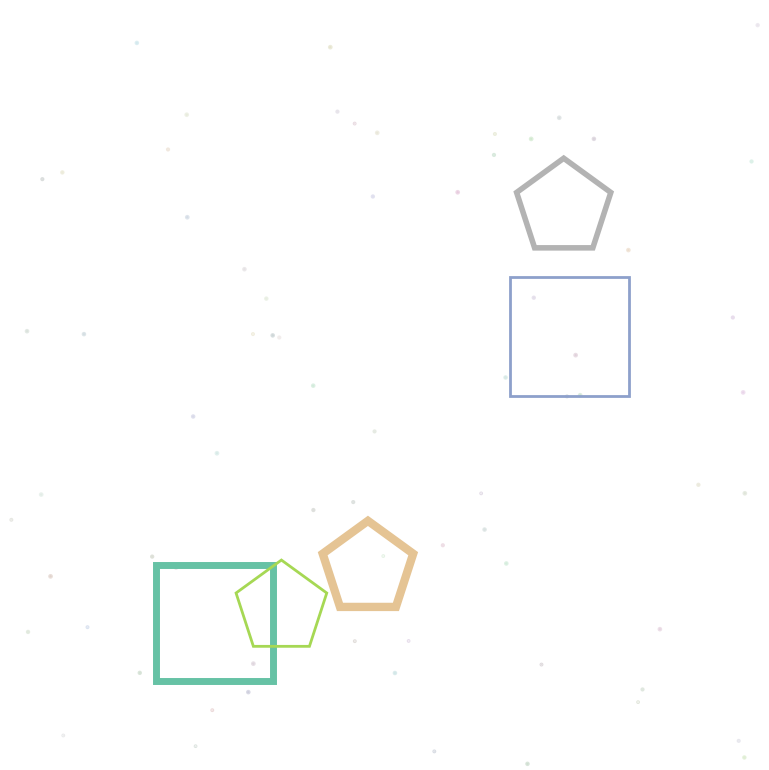[{"shape": "square", "thickness": 2.5, "radius": 0.38, "center": [0.279, 0.191]}, {"shape": "square", "thickness": 1, "radius": 0.39, "center": [0.74, 0.564]}, {"shape": "pentagon", "thickness": 1, "radius": 0.31, "center": [0.365, 0.211]}, {"shape": "pentagon", "thickness": 3, "radius": 0.31, "center": [0.478, 0.262]}, {"shape": "pentagon", "thickness": 2, "radius": 0.32, "center": [0.732, 0.73]}]